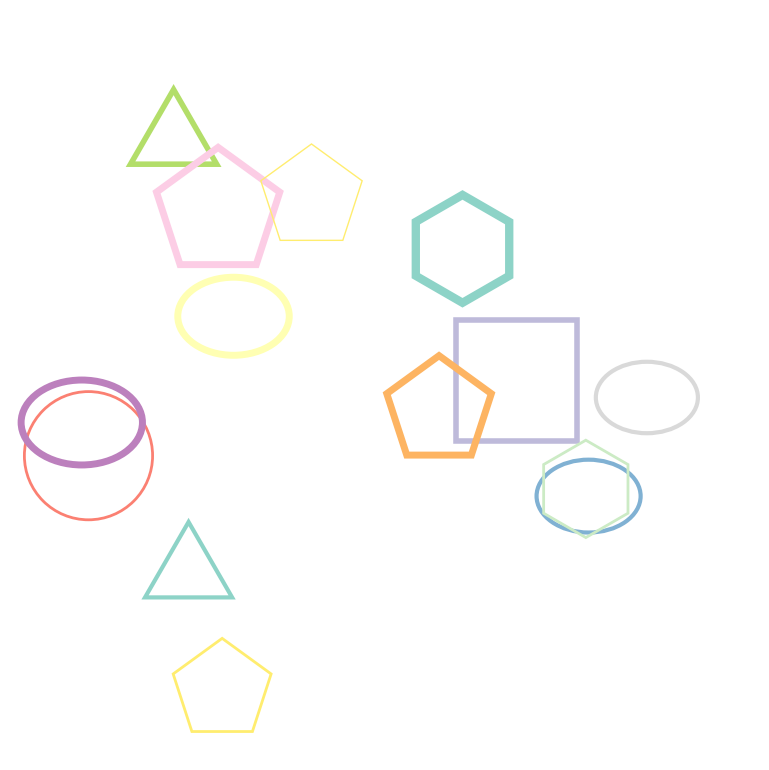[{"shape": "triangle", "thickness": 1.5, "radius": 0.33, "center": [0.245, 0.257]}, {"shape": "hexagon", "thickness": 3, "radius": 0.35, "center": [0.601, 0.677]}, {"shape": "oval", "thickness": 2.5, "radius": 0.36, "center": [0.303, 0.589]}, {"shape": "square", "thickness": 2, "radius": 0.39, "center": [0.671, 0.506]}, {"shape": "circle", "thickness": 1, "radius": 0.42, "center": [0.115, 0.408]}, {"shape": "oval", "thickness": 1.5, "radius": 0.34, "center": [0.764, 0.356]}, {"shape": "pentagon", "thickness": 2.5, "radius": 0.36, "center": [0.57, 0.467]}, {"shape": "triangle", "thickness": 2, "radius": 0.32, "center": [0.225, 0.819]}, {"shape": "pentagon", "thickness": 2.5, "radius": 0.42, "center": [0.283, 0.724]}, {"shape": "oval", "thickness": 1.5, "radius": 0.33, "center": [0.84, 0.484]}, {"shape": "oval", "thickness": 2.5, "radius": 0.39, "center": [0.106, 0.451]}, {"shape": "hexagon", "thickness": 1, "radius": 0.32, "center": [0.761, 0.365]}, {"shape": "pentagon", "thickness": 0.5, "radius": 0.35, "center": [0.405, 0.744]}, {"shape": "pentagon", "thickness": 1, "radius": 0.33, "center": [0.289, 0.104]}]